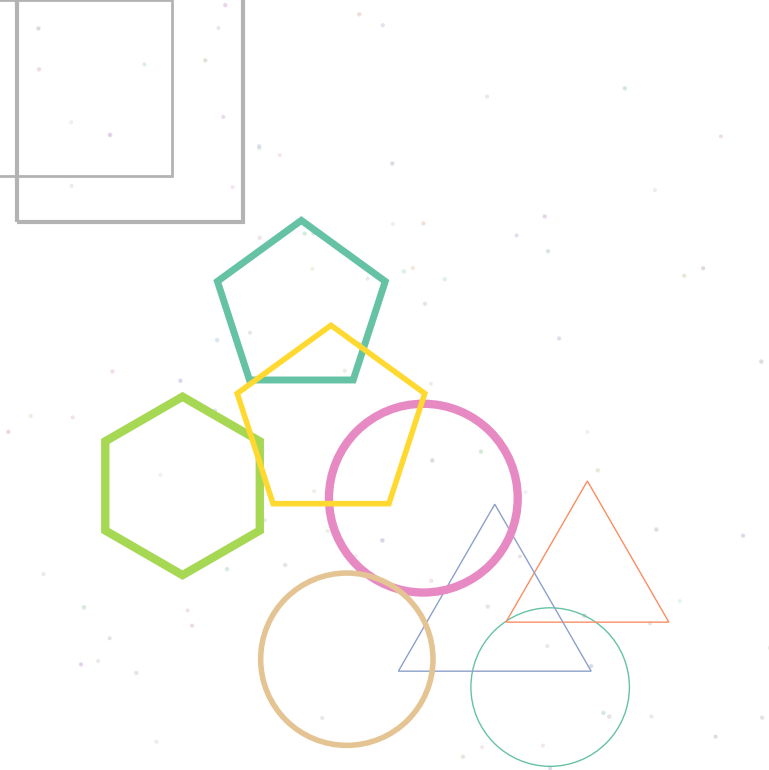[{"shape": "circle", "thickness": 0.5, "radius": 0.51, "center": [0.714, 0.108]}, {"shape": "pentagon", "thickness": 2.5, "radius": 0.57, "center": [0.391, 0.599]}, {"shape": "triangle", "thickness": 0.5, "radius": 0.61, "center": [0.763, 0.253]}, {"shape": "triangle", "thickness": 0.5, "radius": 0.72, "center": [0.643, 0.201]}, {"shape": "circle", "thickness": 3, "radius": 0.61, "center": [0.55, 0.353]}, {"shape": "hexagon", "thickness": 3, "radius": 0.58, "center": [0.237, 0.369]}, {"shape": "pentagon", "thickness": 2, "radius": 0.64, "center": [0.43, 0.449]}, {"shape": "circle", "thickness": 2, "radius": 0.56, "center": [0.45, 0.144]}, {"shape": "square", "thickness": 1, "radius": 0.57, "center": [0.11, 0.886]}, {"shape": "square", "thickness": 1.5, "radius": 0.73, "center": [0.169, 0.859]}]